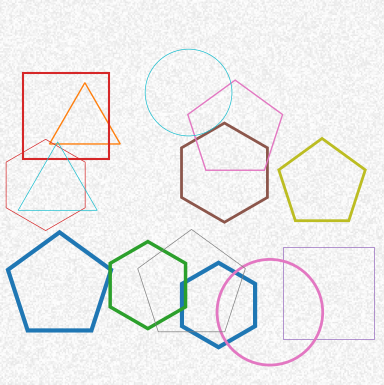[{"shape": "hexagon", "thickness": 3, "radius": 0.55, "center": [0.568, 0.208]}, {"shape": "pentagon", "thickness": 3, "radius": 0.7, "center": [0.155, 0.256]}, {"shape": "triangle", "thickness": 1, "radius": 0.53, "center": [0.22, 0.679]}, {"shape": "hexagon", "thickness": 2.5, "radius": 0.57, "center": [0.384, 0.259]}, {"shape": "square", "thickness": 1.5, "radius": 0.56, "center": [0.171, 0.699]}, {"shape": "hexagon", "thickness": 0.5, "radius": 0.59, "center": [0.119, 0.52]}, {"shape": "square", "thickness": 0.5, "radius": 0.59, "center": [0.853, 0.239]}, {"shape": "hexagon", "thickness": 2, "radius": 0.64, "center": [0.583, 0.552]}, {"shape": "circle", "thickness": 2, "radius": 0.69, "center": [0.701, 0.189]}, {"shape": "pentagon", "thickness": 1, "radius": 0.65, "center": [0.611, 0.663]}, {"shape": "pentagon", "thickness": 0.5, "radius": 0.73, "center": [0.498, 0.257]}, {"shape": "pentagon", "thickness": 2, "radius": 0.59, "center": [0.836, 0.522]}, {"shape": "triangle", "thickness": 0.5, "radius": 0.59, "center": [0.15, 0.513]}, {"shape": "circle", "thickness": 0.5, "radius": 0.56, "center": [0.49, 0.76]}]